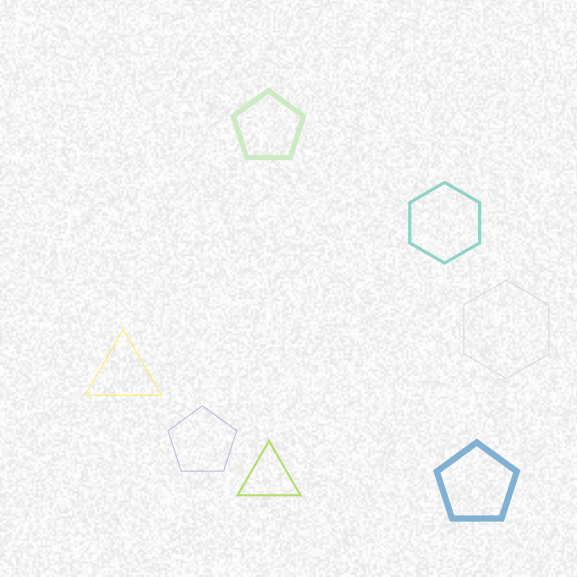[{"shape": "hexagon", "thickness": 1.5, "radius": 0.35, "center": [0.77, 0.613]}, {"shape": "pentagon", "thickness": 0.5, "radius": 0.31, "center": [0.35, 0.234]}, {"shape": "pentagon", "thickness": 3, "radius": 0.36, "center": [0.826, 0.16]}, {"shape": "triangle", "thickness": 1, "radius": 0.31, "center": [0.466, 0.173]}, {"shape": "hexagon", "thickness": 0.5, "radius": 0.43, "center": [0.877, 0.429]}, {"shape": "pentagon", "thickness": 2.5, "radius": 0.32, "center": [0.465, 0.778]}, {"shape": "triangle", "thickness": 0.5, "radius": 0.38, "center": [0.214, 0.353]}]